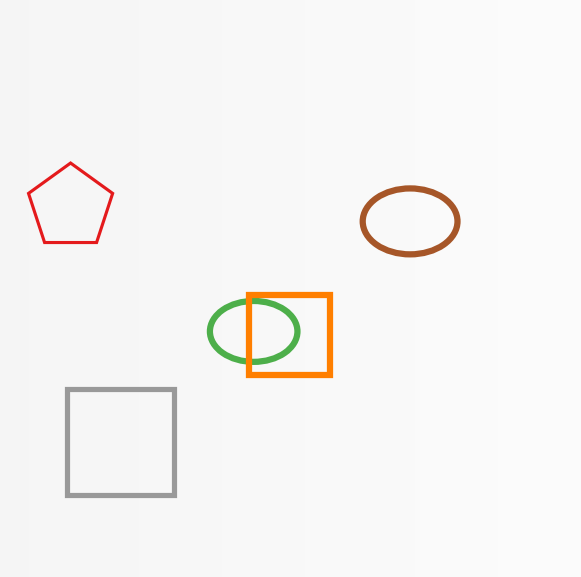[{"shape": "pentagon", "thickness": 1.5, "radius": 0.38, "center": [0.121, 0.641]}, {"shape": "oval", "thickness": 3, "radius": 0.38, "center": [0.436, 0.425]}, {"shape": "square", "thickness": 3, "radius": 0.35, "center": [0.498, 0.419]}, {"shape": "oval", "thickness": 3, "radius": 0.41, "center": [0.706, 0.616]}, {"shape": "square", "thickness": 2.5, "radius": 0.46, "center": [0.207, 0.234]}]